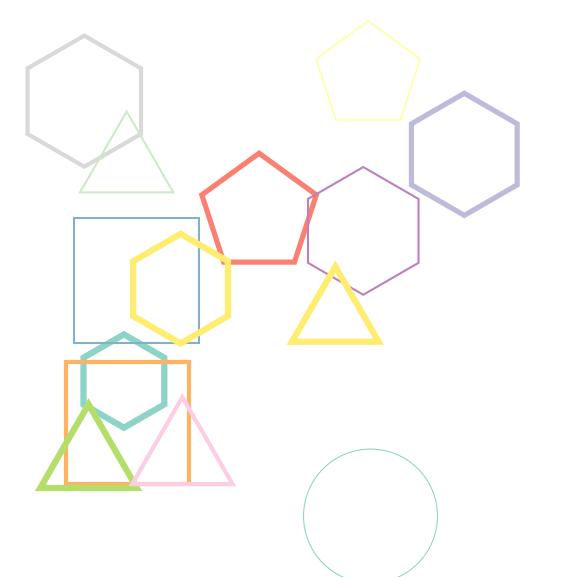[{"shape": "hexagon", "thickness": 3, "radius": 0.4, "center": [0.215, 0.339]}, {"shape": "circle", "thickness": 0.5, "radius": 0.58, "center": [0.642, 0.106]}, {"shape": "pentagon", "thickness": 1, "radius": 0.47, "center": [0.638, 0.868]}, {"shape": "hexagon", "thickness": 2.5, "radius": 0.53, "center": [0.804, 0.732]}, {"shape": "pentagon", "thickness": 2.5, "radius": 0.52, "center": [0.449, 0.63]}, {"shape": "square", "thickness": 1, "radius": 0.54, "center": [0.236, 0.514]}, {"shape": "square", "thickness": 2, "radius": 0.53, "center": [0.221, 0.267]}, {"shape": "triangle", "thickness": 3, "radius": 0.48, "center": [0.153, 0.202]}, {"shape": "triangle", "thickness": 2, "radius": 0.5, "center": [0.316, 0.211]}, {"shape": "hexagon", "thickness": 2, "radius": 0.57, "center": [0.146, 0.824]}, {"shape": "hexagon", "thickness": 1, "radius": 0.55, "center": [0.629, 0.599]}, {"shape": "triangle", "thickness": 1, "radius": 0.47, "center": [0.219, 0.713]}, {"shape": "hexagon", "thickness": 3, "radius": 0.47, "center": [0.313, 0.499]}, {"shape": "triangle", "thickness": 3, "radius": 0.43, "center": [0.581, 0.451]}]